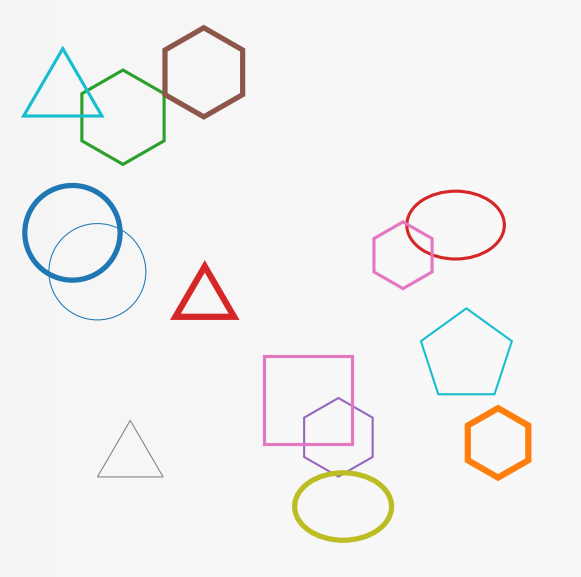[{"shape": "circle", "thickness": 0.5, "radius": 0.42, "center": [0.168, 0.529]}, {"shape": "circle", "thickness": 2.5, "radius": 0.41, "center": [0.125, 0.596]}, {"shape": "hexagon", "thickness": 3, "radius": 0.3, "center": [0.857, 0.232]}, {"shape": "hexagon", "thickness": 1.5, "radius": 0.41, "center": [0.212, 0.796]}, {"shape": "triangle", "thickness": 3, "radius": 0.29, "center": [0.352, 0.48]}, {"shape": "oval", "thickness": 1.5, "radius": 0.42, "center": [0.784, 0.609]}, {"shape": "hexagon", "thickness": 1, "radius": 0.34, "center": [0.582, 0.242]}, {"shape": "hexagon", "thickness": 2.5, "radius": 0.39, "center": [0.351, 0.874]}, {"shape": "hexagon", "thickness": 1.5, "radius": 0.29, "center": [0.693, 0.557]}, {"shape": "square", "thickness": 1.5, "radius": 0.38, "center": [0.53, 0.307]}, {"shape": "triangle", "thickness": 0.5, "radius": 0.33, "center": [0.224, 0.206]}, {"shape": "oval", "thickness": 2.5, "radius": 0.42, "center": [0.59, 0.122]}, {"shape": "pentagon", "thickness": 1, "radius": 0.41, "center": [0.802, 0.383]}, {"shape": "triangle", "thickness": 1.5, "radius": 0.39, "center": [0.108, 0.837]}]